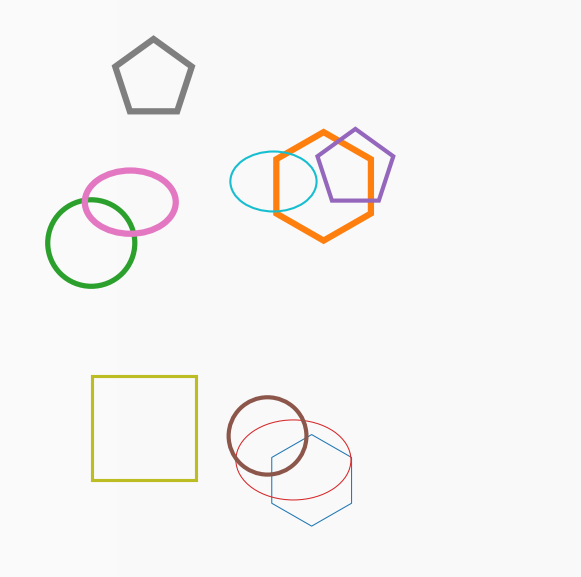[{"shape": "hexagon", "thickness": 0.5, "radius": 0.4, "center": [0.536, 0.167]}, {"shape": "hexagon", "thickness": 3, "radius": 0.47, "center": [0.557, 0.676]}, {"shape": "circle", "thickness": 2.5, "radius": 0.37, "center": [0.157, 0.578]}, {"shape": "oval", "thickness": 0.5, "radius": 0.49, "center": [0.505, 0.203]}, {"shape": "pentagon", "thickness": 2, "radius": 0.34, "center": [0.611, 0.707]}, {"shape": "circle", "thickness": 2, "radius": 0.33, "center": [0.46, 0.244]}, {"shape": "oval", "thickness": 3, "radius": 0.39, "center": [0.224, 0.649]}, {"shape": "pentagon", "thickness": 3, "radius": 0.35, "center": [0.264, 0.862]}, {"shape": "square", "thickness": 1.5, "radius": 0.45, "center": [0.248, 0.258]}, {"shape": "oval", "thickness": 1, "radius": 0.37, "center": [0.47, 0.685]}]